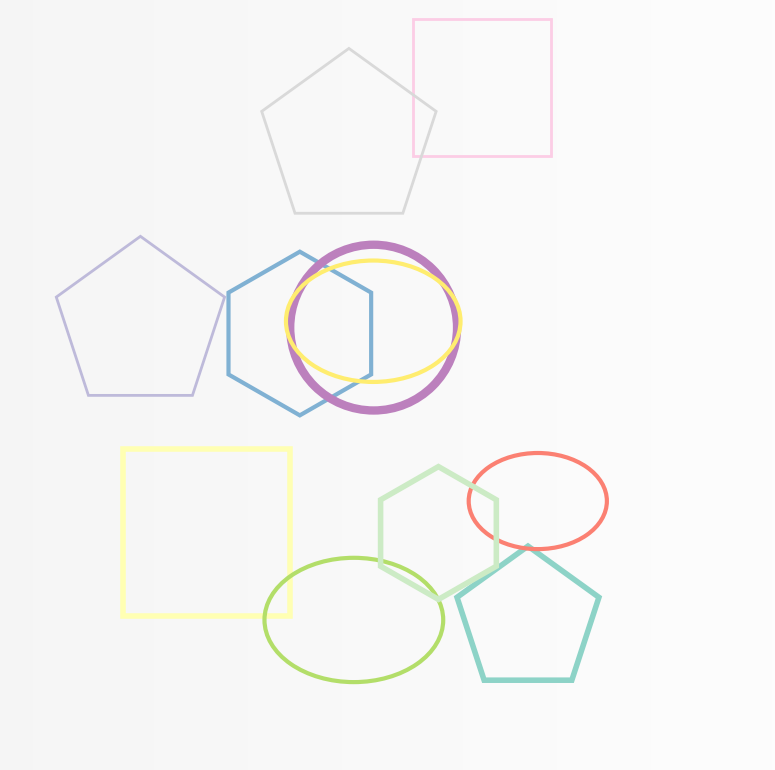[{"shape": "pentagon", "thickness": 2, "radius": 0.48, "center": [0.681, 0.194]}, {"shape": "square", "thickness": 2, "radius": 0.54, "center": [0.266, 0.309]}, {"shape": "pentagon", "thickness": 1, "radius": 0.57, "center": [0.181, 0.579]}, {"shape": "oval", "thickness": 1.5, "radius": 0.45, "center": [0.694, 0.349]}, {"shape": "hexagon", "thickness": 1.5, "radius": 0.53, "center": [0.387, 0.567]}, {"shape": "oval", "thickness": 1.5, "radius": 0.58, "center": [0.457, 0.195]}, {"shape": "square", "thickness": 1, "radius": 0.45, "center": [0.622, 0.886]}, {"shape": "pentagon", "thickness": 1, "radius": 0.59, "center": [0.45, 0.819]}, {"shape": "circle", "thickness": 3, "radius": 0.54, "center": [0.482, 0.575]}, {"shape": "hexagon", "thickness": 2, "radius": 0.43, "center": [0.566, 0.308]}, {"shape": "oval", "thickness": 1.5, "radius": 0.56, "center": [0.482, 0.583]}]